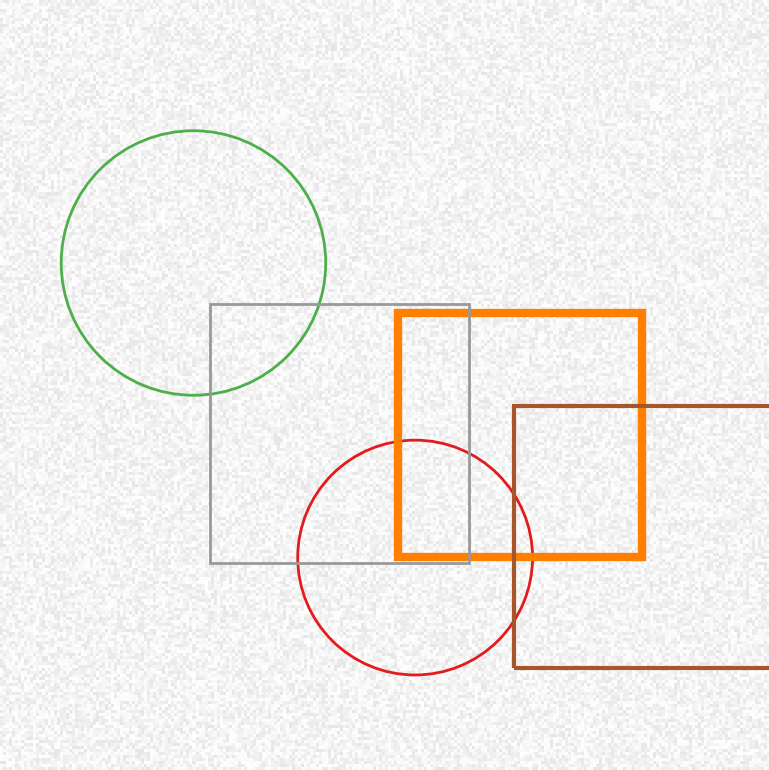[{"shape": "circle", "thickness": 1, "radius": 0.76, "center": [0.539, 0.276]}, {"shape": "circle", "thickness": 1, "radius": 0.86, "center": [0.251, 0.658]}, {"shape": "square", "thickness": 3, "radius": 0.79, "center": [0.676, 0.435]}, {"shape": "square", "thickness": 1.5, "radius": 0.85, "center": [0.837, 0.303]}, {"shape": "square", "thickness": 1, "radius": 0.84, "center": [0.441, 0.437]}]